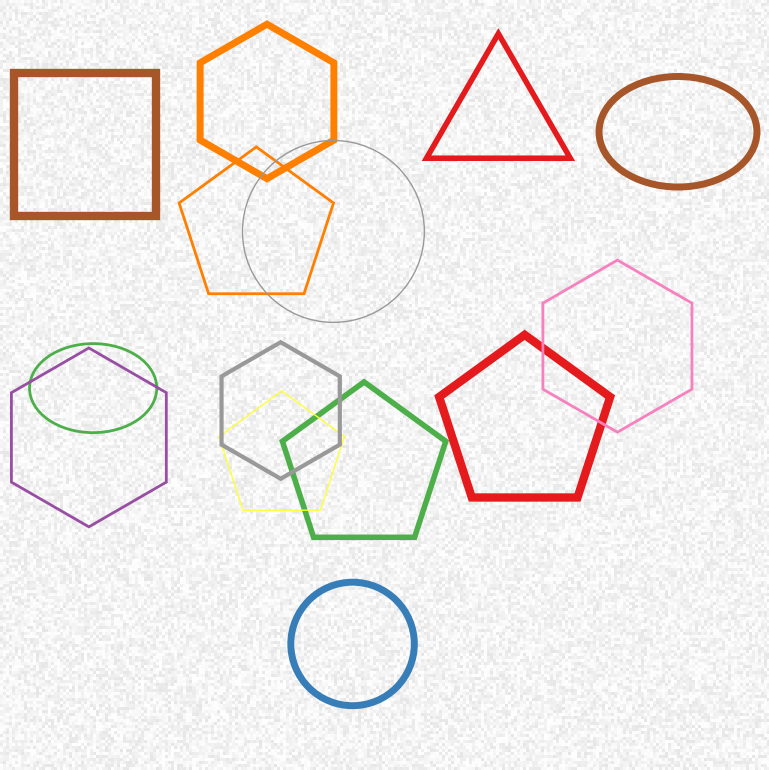[{"shape": "triangle", "thickness": 2, "radius": 0.54, "center": [0.647, 0.848]}, {"shape": "pentagon", "thickness": 3, "radius": 0.58, "center": [0.681, 0.448]}, {"shape": "circle", "thickness": 2.5, "radius": 0.4, "center": [0.458, 0.164]}, {"shape": "oval", "thickness": 1, "radius": 0.41, "center": [0.121, 0.496]}, {"shape": "pentagon", "thickness": 2, "radius": 0.56, "center": [0.473, 0.392]}, {"shape": "hexagon", "thickness": 1, "radius": 0.58, "center": [0.115, 0.432]}, {"shape": "hexagon", "thickness": 2.5, "radius": 0.5, "center": [0.347, 0.868]}, {"shape": "pentagon", "thickness": 1, "radius": 0.53, "center": [0.333, 0.704]}, {"shape": "pentagon", "thickness": 0.5, "radius": 0.43, "center": [0.366, 0.407]}, {"shape": "square", "thickness": 3, "radius": 0.46, "center": [0.11, 0.813]}, {"shape": "oval", "thickness": 2.5, "radius": 0.51, "center": [0.881, 0.829]}, {"shape": "hexagon", "thickness": 1, "radius": 0.56, "center": [0.802, 0.55]}, {"shape": "hexagon", "thickness": 1.5, "radius": 0.44, "center": [0.365, 0.467]}, {"shape": "circle", "thickness": 0.5, "radius": 0.59, "center": [0.433, 0.699]}]